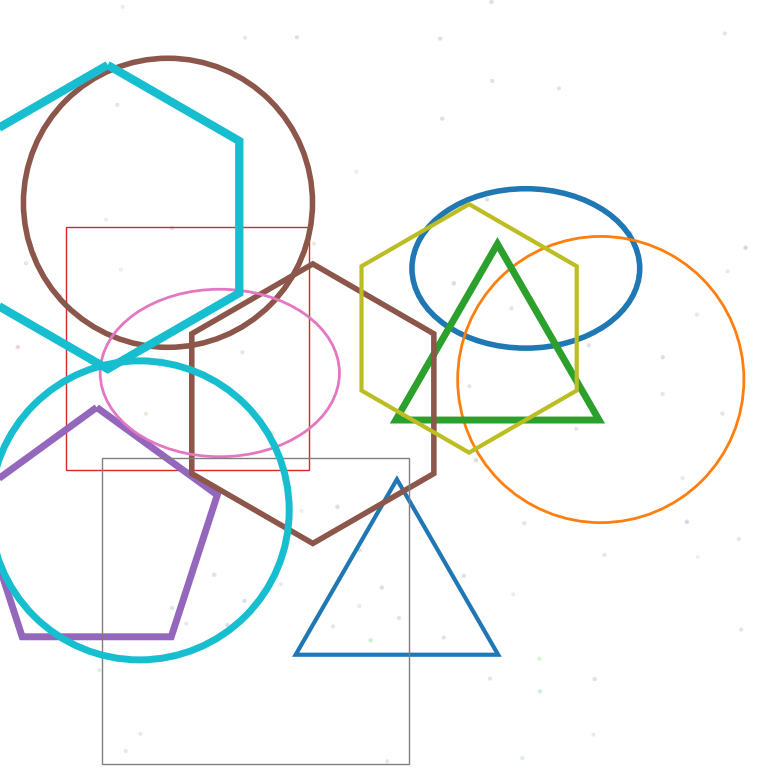[{"shape": "triangle", "thickness": 1.5, "radius": 0.76, "center": [0.515, 0.226]}, {"shape": "oval", "thickness": 2, "radius": 0.74, "center": [0.683, 0.651]}, {"shape": "circle", "thickness": 1, "radius": 0.93, "center": [0.78, 0.507]}, {"shape": "triangle", "thickness": 2.5, "radius": 0.76, "center": [0.646, 0.531]}, {"shape": "square", "thickness": 0.5, "radius": 0.79, "center": [0.243, 0.548]}, {"shape": "pentagon", "thickness": 2.5, "radius": 0.82, "center": [0.126, 0.306]}, {"shape": "hexagon", "thickness": 2, "radius": 0.91, "center": [0.406, 0.476]}, {"shape": "circle", "thickness": 2, "radius": 0.94, "center": [0.218, 0.737]}, {"shape": "oval", "thickness": 1, "radius": 0.78, "center": [0.285, 0.516]}, {"shape": "square", "thickness": 0.5, "radius": 1.0, "center": [0.332, 0.207]}, {"shape": "hexagon", "thickness": 1.5, "radius": 0.81, "center": [0.609, 0.574]}, {"shape": "circle", "thickness": 2.5, "radius": 0.97, "center": [0.181, 0.337]}, {"shape": "hexagon", "thickness": 3, "radius": 0.99, "center": [0.14, 0.718]}]